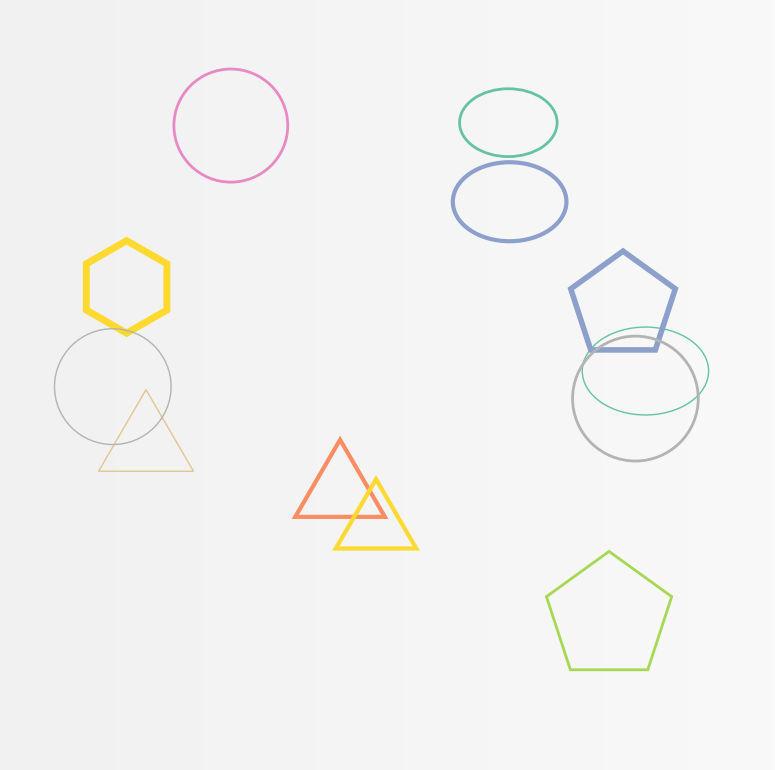[{"shape": "oval", "thickness": 1, "radius": 0.31, "center": [0.656, 0.841]}, {"shape": "oval", "thickness": 0.5, "radius": 0.41, "center": [0.833, 0.518]}, {"shape": "triangle", "thickness": 1.5, "radius": 0.33, "center": [0.439, 0.362]}, {"shape": "oval", "thickness": 1.5, "radius": 0.37, "center": [0.658, 0.738]}, {"shape": "pentagon", "thickness": 2, "radius": 0.35, "center": [0.804, 0.603]}, {"shape": "circle", "thickness": 1, "radius": 0.37, "center": [0.298, 0.837]}, {"shape": "pentagon", "thickness": 1, "radius": 0.42, "center": [0.786, 0.199]}, {"shape": "triangle", "thickness": 1.5, "radius": 0.3, "center": [0.485, 0.318]}, {"shape": "hexagon", "thickness": 2.5, "radius": 0.3, "center": [0.163, 0.627]}, {"shape": "triangle", "thickness": 0.5, "radius": 0.35, "center": [0.188, 0.423]}, {"shape": "circle", "thickness": 0.5, "radius": 0.38, "center": [0.146, 0.498]}, {"shape": "circle", "thickness": 1, "radius": 0.41, "center": [0.82, 0.482]}]